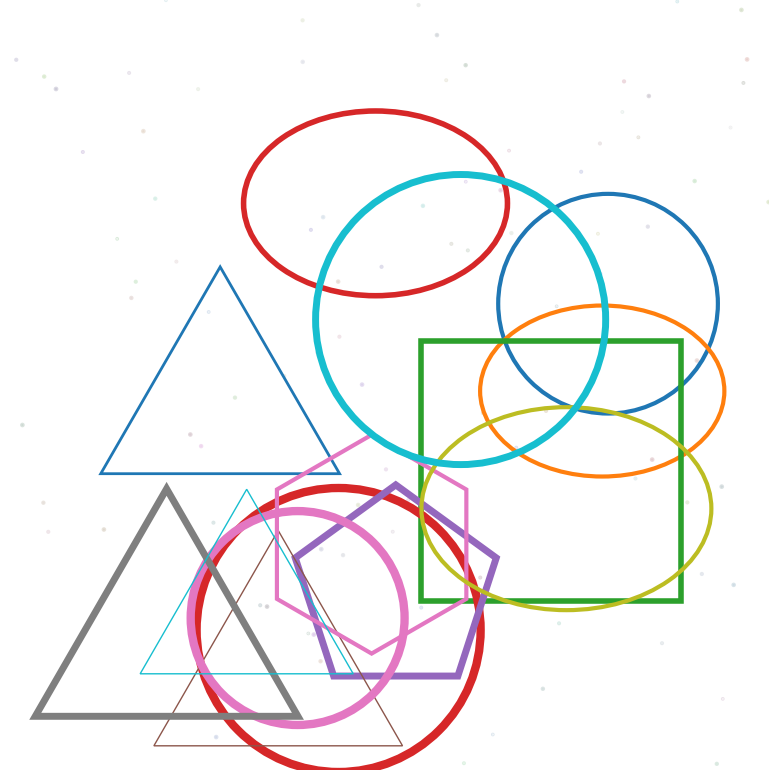[{"shape": "triangle", "thickness": 1, "radius": 0.9, "center": [0.286, 0.474]}, {"shape": "circle", "thickness": 1.5, "radius": 0.71, "center": [0.79, 0.606]}, {"shape": "oval", "thickness": 1.5, "radius": 0.79, "center": [0.782, 0.492]}, {"shape": "square", "thickness": 2, "radius": 0.85, "center": [0.715, 0.388]}, {"shape": "circle", "thickness": 3, "radius": 0.92, "center": [0.44, 0.182]}, {"shape": "oval", "thickness": 2, "radius": 0.86, "center": [0.488, 0.736]}, {"shape": "pentagon", "thickness": 2.5, "radius": 0.69, "center": [0.514, 0.233]}, {"shape": "triangle", "thickness": 0.5, "radius": 0.93, "center": [0.361, 0.125]}, {"shape": "circle", "thickness": 3, "radius": 0.69, "center": [0.387, 0.197]}, {"shape": "hexagon", "thickness": 1.5, "radius": 0.71, "center": [0.483, 0.293]}, {"shape": "triangle", "thickness": 2.5, "radius": 0.98, "center": [0.216, 0.168]}, {"shape": "oval", "thickness": 1.5, "radius": 0.94, "center": [0.736, 0.339]}, {"shape": "triangle", "thickness": 0.5, "radius": 0.8, "center": [0.32, 0.205]}, {"shape": "circle", "thickness": 2.5, "radius": 0.94, "center": [0.598, 0.585]}]